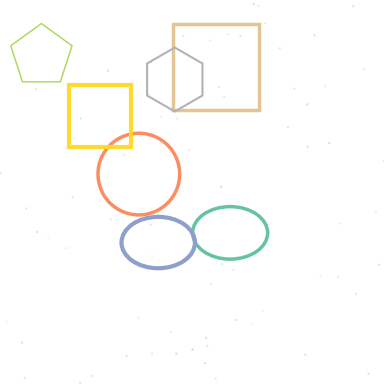[{"shape": "oval", "thickness": 2.5, "radius": 0.49, "center": [0.598, 0.395]}, {"shape": "circle", "thickness": 2.5, "radius": 0.53, "center": [0.361, 0.548]}, {"shape": "oval", "thickness": 3, "radius": 0.48, "center": [0.411, 0.37]}, {"shape": "pentagon", "thickness": 1, "radius": 0.42, "center": [0.108, 0.855]}, {"shape": "square", "thickness": 3, "radius": 0.4, "center": [0.26, 0.699]}, {"shape": "square", "thickness": 2.5, "radius": 0.56, "center": [0.561, 0.826]}, {"shape": "hexagon", "thickness": 1.5, "radius": 0.42, "center": [0.454, 0.793]}]